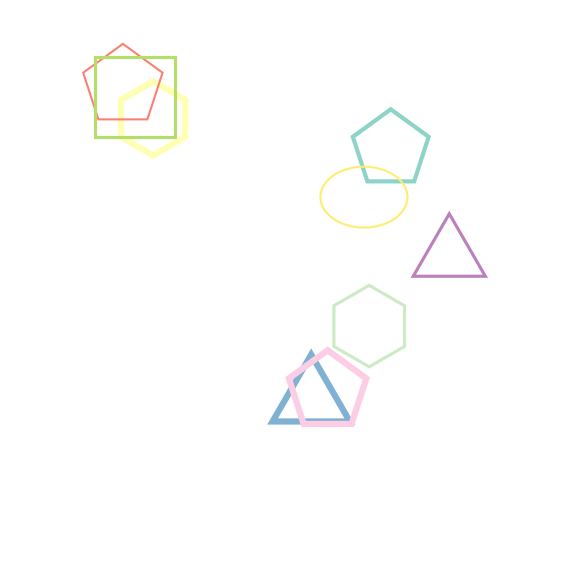[{"shape": "pentagon", "thickness": 2, "radius": 0.35, "center": [0.677, 0.741]}, {"shape": "hexagon", "thickness": 3, "radius": 0.32, "center": [0.265, 0.794]}, {"shape": "pentagon", "thickness": 1, "radius": 0.36, "center": [0.213, 0.851]}, {"shape": "triangle", "thickness": 3, "radius": 0.39, "center": [0.539, 0.308]}, {"shape": "square", "thickness": 1.5, "radius": 0.35, "center": [0.233, 0.831]}, {"shape": "pentagon", "thickness": 3, "radius": 0.35, "center": [0.567, 0.322]}, {"shape": "triangle", "thickness": 1.5, "radius": 0.36, "center": [0.778, 0.557]}, {"shape": "hexagon", "thickness": 1.5, "radius": 0.35, "center": [0.639, 0.434]}, {"shape": "oval", "thickness": 1, "radius": 0.38, "center": [0.63, 0.658]}]